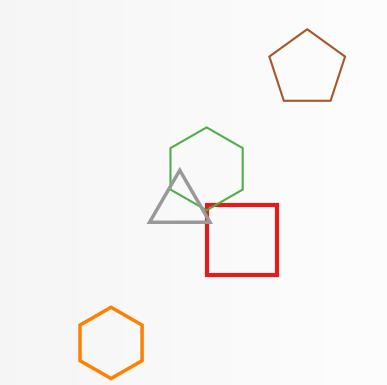[{"shape": "square", "thickness": 3, "radius": 0.45, "center": [0.625, 0.376]}, {"shape": "hexagon", "thickness": 1.5, "radius": 0.54, "center": [0.533, 0.561]}, {"shape": "hexagon", "thickness": 2.5, "radius": 0.46, "center": [0.287, 0.109]}, {"shape": "pentagon", "thickness": 1.5, "radius": 0.51, "center": [0.793, 0.821]}, {"shape": "triangle", "thickness": 2.5, "radius": 0.45, "center": [0.464, 0.468]}]